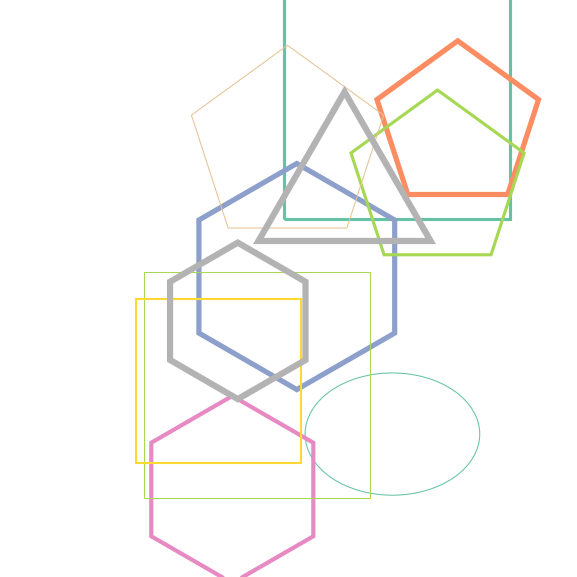[{"shape": "square", "thickness": 1.5, "radius": 0.98, "center": [0.688, 0.815]}, {"shape": "oval", "thickness": 0.5, "radius": 0.76, "center": [0.68, 0.247]}, {"shape": "pentagon", "thickness": 2.5, "radius": 0.74, "center": [0.793, 0.781]}, {"shape": "hexagon", "thickness": 2.5, "radius": 0.98, "center": [0.514, 0.52]}, {"shape": "hexagon", "thickness": 2, "radius": 0.81, "center": [0.402, 0.152]}, {"shape": "pentagon", "thickness": 1.5, "radius": 0.79, "center": [0.758, 0.686]}, {"shape": "square", "thickness": 0.5, "radius": 0.98, "center": [0.445, 0.333]}, {"shape": "square", "thickness": 1, "radius": 0.71, "center": [0.378, 0.339]}, {"shape": "pentagon", "thickness": 0.5, "radius": 0.87, "center": [0.498, 0.746]}, {"shape": "hexagon", "thickness": 3, "radius": 0.68, "center": [0.412, 0.444]}, {"shape": "triangle", "thickness": 3, "radius": 0.86, "center": [0.597, 0.668]}]